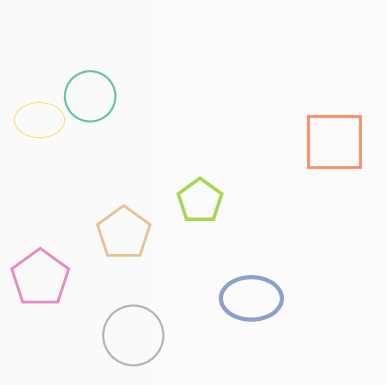[{"shape": "circle", "thickness": 1.5, "radius": 0.33, "center": [0.233, 0.75]}, {"shape": "square", "thickness": 2, "radius": 0.33, "center": [0.862, 0.632]}, {"shape": "oval", "thickness": 3, "radius": 0.39, "center": [0.649, 0.225]}, {"shape": "pentagon", "thickness": 2, "radius": 0.39, "center": [0.104, 0.278]}, {"shape": "pentagon", "thickness": 2.5, "radius": 0.3, "center": [0.516, 0.478]}, {"shape": "oval", "thickness": 0.5, "radius": 0.32, "center": [0.102, 0.688]}, {"shape": "pentagon", "thickness": 2, "radius": 0.36, "center": [0.319, 0.395]}, {"shape": "circle", "thickness": 1.5, "radius": 0.39, "center": [0.344, 0.129]}]